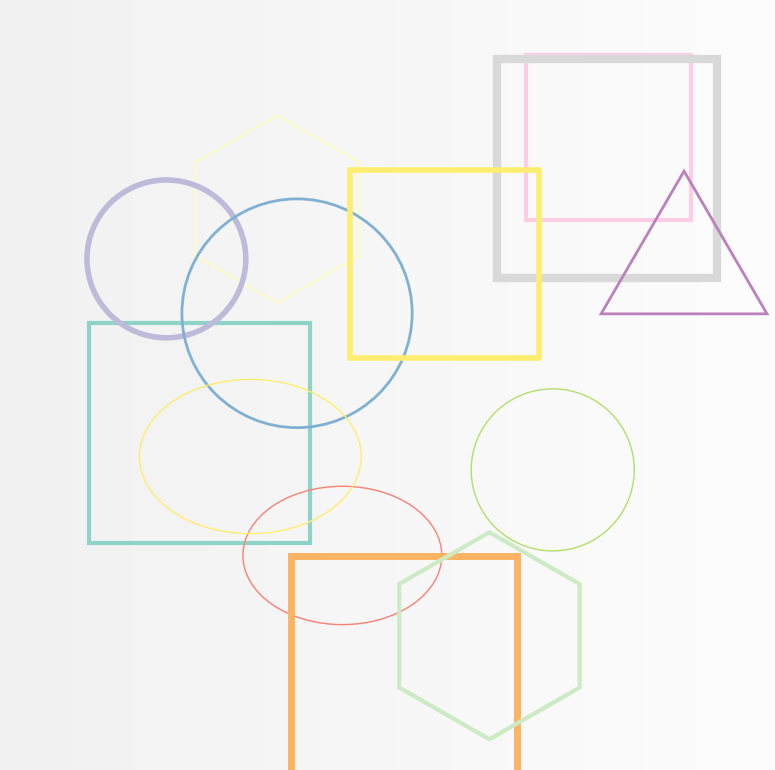[{"shape": "square", "thickness": 1.5, "radius": 0.71, "center": [0.257, 0.438]}, {"shape": "hexagon", "thickness": 0.5, "radius": 0.61, "center": [0.358, 0.728]}, {"shape": "circle", "thickness": 2, "radius": 0.51, "center": [0.215, 0.664]}, {"shape": "oval", "thickness": 0.5, "radius": 0.64, "center": [0.442, 0.279]}, {"shape": "circle", "thickness": 1, "radius": 0.74, "center": [0.383, 0.593]}, {"shape": "square", "thickness": 2.5, "radius": 0.73, "center": [0.521, 0.133]}, {"shape": "circle", "thickness": 0.5, "radius": 0.53, "center": [0.713, 0.39]}, {"shape": "square", "thickness": 1.5, "radius": 0.54, "center": [0.785, 0.821]}, {"shape": "square", "thickness": 3, "radius": 0.71, "center": [0.783, 0.781]}, {"shape": "triangle", "thickness": 1, "radius": 0.62, "center": [0.883, 0.654]}, {"shape": "hexagon", "thickness": 1.5, "radius": 0.67, "center": [0.632, 0.174]}, {"shape": "oval", "thickness": 0.5, "radius": 0.72, "center": [0.323, 0.407]}, {"shape": "square", "thickness": 2, "radius": 0.61, "center": [0.574, 0.657]}]